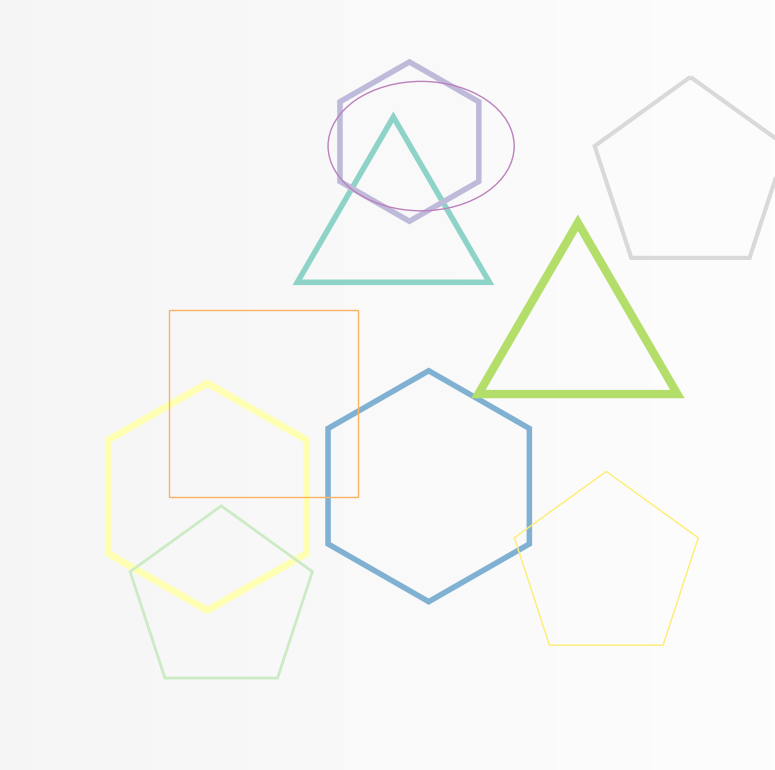[{"shape": "triangle", "thickness": 2, "radius": 0.72, "center": [0.508, 0.705]}, {"shape": "hexagon", "thickness": 2.5, "radius": 0.74, "center": [0.268, 0.355]}, {"shape": "hexagon", "thickness": 2, "radius": 0.52, "center": [0.528, 0.816]}, {"shape": "hexagon", "thickness": 2, "radius": 0.75, "center": [0.553, 0.369]}, {"shape": "square", "thickness": 0.5, "radius": 0.61, "center": [0.34, 0.476]}, {"shape": "triangle", "thickness": 3, "radius": 0.74, "center": [0.746, 0.562]}, {"shape": "pentagon", "thickness": 1.5, "radius": 0.65, "center": [0.891, 0.77]}, {"shape": "oval", "thickness": 0.5, "radius": 0.6, "center": [0.543, 0.81]}, {"shape": "pentagon", "thickness": 1, "radius": 0.62, "center": [0.285, 0.219]}, {"shape": "pentagon", "thickness": 0.5, "radius": 0.62, "center": [0.782, 0.263]}]